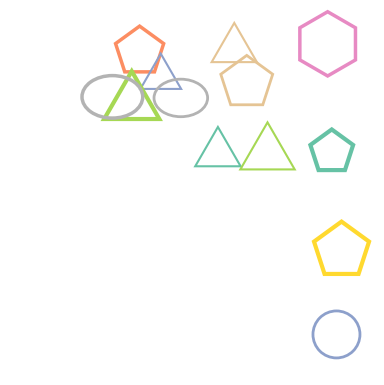[{"shape": "pentagon", "thickness": 3, "radius": 0.29, "center": [0.862, 0.605]}, {"shape": "triangle", "thickness": 1.5, "radius": 0.34, "center": [0.566, 0.602]}, {"shape": "pentagon", "thickness": 2.5, "radius": 0.33, "center": [0.363, 0.866]}, {"shape": "circle", "thickness": 2, "radius": 0.31, "center": [0.874, 0.131]}, {"shape": "triangle", "thickness": 1.5, "radius": 0.31, "center": [0.418, 0.8]}, {"shape": "hexagon", "thickness": 2.5, "radius": 0.42, "center": [0.851, 0.886]}, {"shape": "triangle", "thickness": 1.5, "radius": 0.41, "center": [0.695, 0.601]}, {"shape": "triangle", "thickness": 3, "radius": 0.41, "center": [0.342, 0.732]}, {"shape": "pentagon", "thickness": 3, "radius": 0.38, "center": [0.887, 0.349]}, {"shape": "triangle", "thickness": 1.5, "radius": 0.34, "center": [0.609, 0.873]}, {"shape": "pentagon", "thickness": 2, "radius": 0.35, "center": [0.641, 0.785]}, {"shape": "oval", "thickness": 2.5, "radius": 0.39, "center": [0.292, 0.748]}, {"shape": "oval", "thickness": 2, "radius": 0.35, "center": [0.47, 0.746]}]